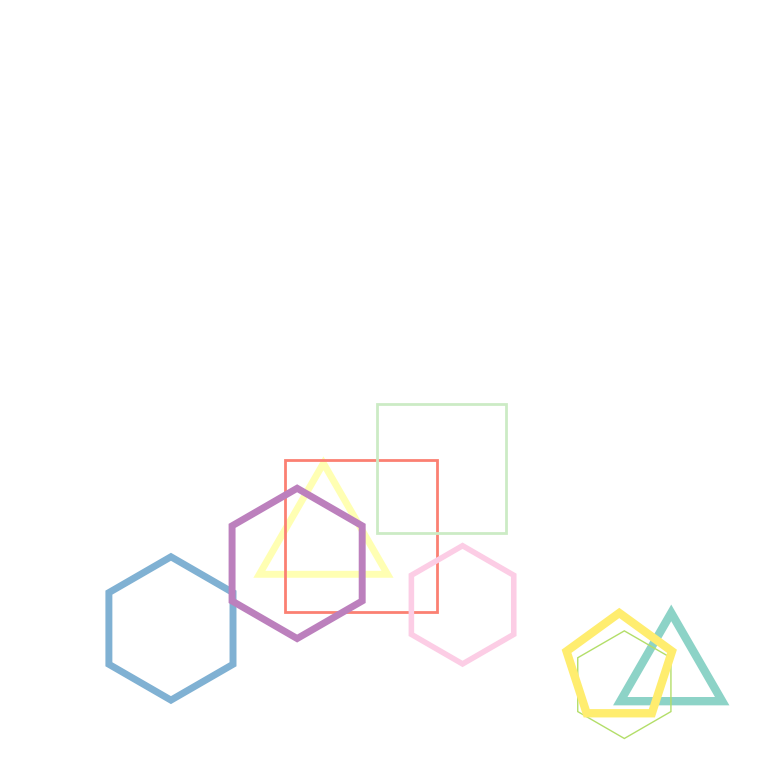[{"shape": "triangle", "thickness": 3, "radius": 0.38, "center": [0.872, 0.128]}, {"shape": "triangle", "thickness": 2.5, "radius": 0.48, "center": [0.42, 0.302]}, {"shape": "square", "thickness": 1, "radius": 0.5, "center": [0.469, 0.304]}, {"shape": "hexagon", "thickness": 2.5, "radius": 0.47, "center": [0.222, 0.184]}, {"shape": "hexagon", "thickness": 0.5, "radius": 0.35, "center": [0.811, 0.111]}, {"shape": "hexagon", "thickness": 2, "radius": 0.38, "center": [0.601, 0.215]}, {"shape": "hexagon", "thickness": 2.5, "radius": 0.49, "center": [0.386, 0.268]}, {"shape": "square", "thickness": 1, "radius": 0.42, "center": [0.574, 0.392]}, {"shape": "pentagon", "thickness": 3, "radius": 0.36, "center": [0.804, 0.132]}]